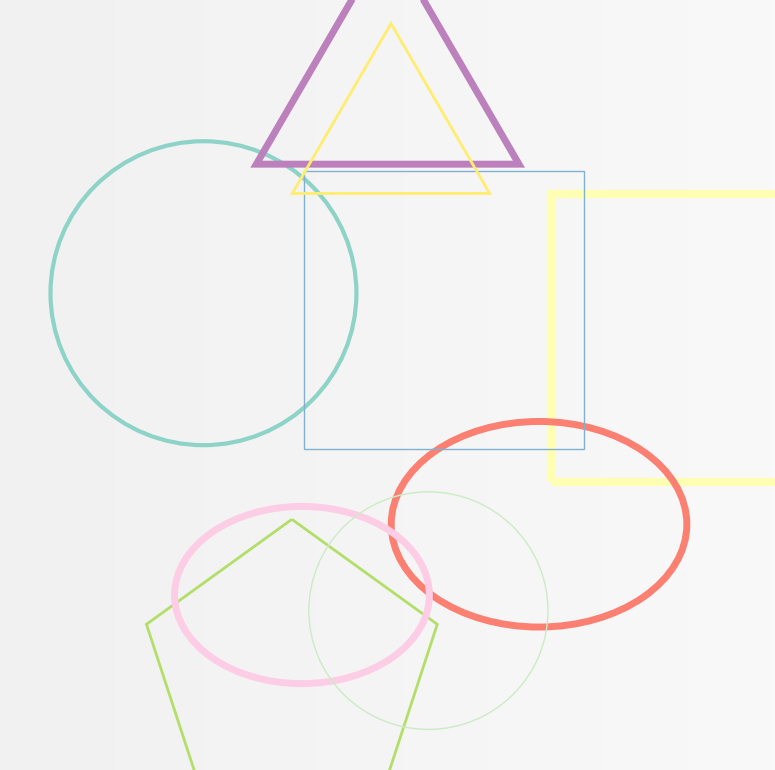[{"shape": "circle", "thickness": 1.5, "radius": 0.99, "center": [0.263, 0.619]}, {"shape": "square", "thickness": 3, "radius": 0.94, "center": [0.899, 0.561]}, {"shape": "oval", "thickness": 2.5, "radius": 0.95, "center": [0.696, 0.319]}, {"shape": "square", "thickness": 0.5, "radius": 0.9, "center": [0.573, 0.598]}, {"shape": "pentagon", "thickness": 1, "radius": 0.99, "center": [0.377, 0.128]}, {"shape": "oval", "thickness": 2.5, "radius": 0.82, "center": [0.39, 0.227]}, {"shape": "triangle", "thickness": 2.5, "radius": 0.98, "center": [0.5, 0.885]}, {"shape": "circle", "thickness": 0.5, "radius": 0.77, "center": [0.553, 0.207]}, {"shape": "triangle", "thickness": 1, "radius": 0.74, "center": [0.505, 0.822]}]